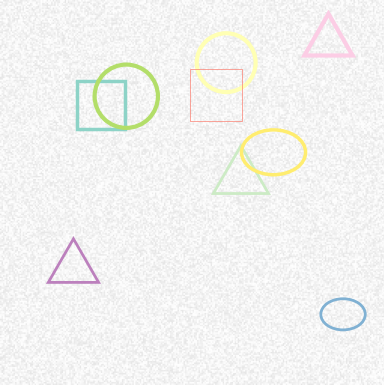[{"shape": "square", "thickness": 2.5, "radius": 0.31, "center": [0.263, 0.728]}, {"shape": "circle", "thickness": 3, "radius": 0.38, "center": [0.587, 0.837]}, {"shape": "square", "thickness": 0.5, "radius": 0.34, "center": [0.561, 0.754]}, {"shape": "oval", "thickness": 2, "radius": 0.29, "center": [0.891, 0.184]}, {"shape": "circle", "thickness": 3, "radius": 0.41, "center": [0.328, 0.75]}, {"shape": "triangle", "thickness": 3, "radius": 0.36, "center": [0.853, 0.892]}, {"shape": "triangle", "thickness": 2, "radius": 0.38, "center": [0.191, 0.304]}, {"shape": "triangle", "thickness": 2, "radius": 0.41, "center": [0.626, 0.539]}, {"shape": "oval", "thickness": 2.5, "radius": 0.42, "center": [0.71, 0.604]}]